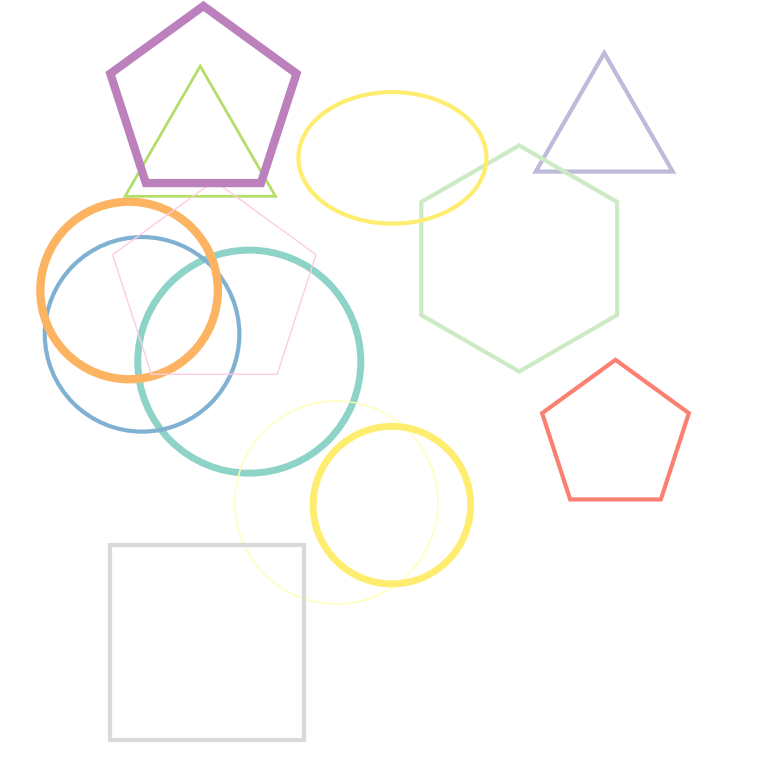[{"shape": "circle", "thickness": 2.5, "radius": 0.72, "center": [0.324, 0.53]}, {"shape": "circle", "thickness": 0.5, "radius": 0.66, "center": [0.437, 0.347]}, {"shape": "triangle", "thickness": 1.5, "radius": 0.51, "center": [0.785, 0.829]}, {"shape": "pentagon", "thickness": 1.5, "radius": 0.5, "center": [0.799, 0.432]}, {"shape": "circle", "thickness": 1.5, "radius": 0.63, "center": [0.185, 0.566]}, {"shape": "circle", "thickness": 3, "radius": 0.58, "center": [0.168, 0.623]}, {"shape": "triangle", "thickness": 1, "radius": 0.56, "center": [0.26, 0.801]}, {"shape": "pentagon", "thickness": 0.5, "radius": 0.69, "center": [0.278, 0.626]}, {"shape": "square", "thickness": 1.5, "radius": 0.63, "center": [0.269, 0.166]}, {"shape": "pentagon", "thickness": 3, "radius": 0.64, "center": [0.264, 0.865]}, {"shape": "hexagon", "thickness": 1.5, "radius": 0.73, "center": [0.674, 0.664]}, {"shape": "oval", "thickness": 1.5, "radius": 0.61, "center": [0.51, 0.795]}, {"shape": "circle", "thickness": 2.5, "radius": 0.51, "center": [0.509, 0.344]}]